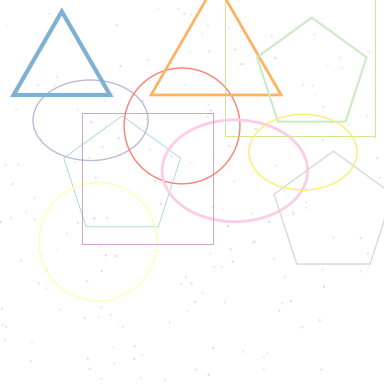[{"shape": "pentagon", "thickness": 0.5, "radius": 0.8, "center": [0.317, 0.54]}, {"shape": "circle", "thickness": 1, "radius": 0.77, "center": [0.254, 0.372]}, {"shape": "oval", "thickness": 1, "radius": 0.75, "center": [0.235, 0.688]}, {"shape": "circle", "thickness": 1, "radius": 0.75, "center": [0.473, 0.673]}, {"shape": "triangle", "thickness": 3, "radius": 0.72, "center": [0.16, 0.826]}, {"shape": "triangle", "thickness": 2, "radius": 0.98, "center": [0.561, 0.851]}, {"shape": "square", "thickness": 0.5, "radius": 0.97, "center": [0.779, 0.842]}, {"shape": "oval", "thickness": 2, "radius": 0.94, "center": [0.61, 0.557]}, {"shape": "pentagon", "thickness": 1, "radius": 0.81, "center": [0.866, 0.445]}, {"shape": "square", "thickness": 0.5, "radius": 0.85, "center": [0.383, 0.537]}, {"shape": "pentagon", "thickness": 1.5, "radius": 0.75, "center": [0.81, 0.805]}, {"shape": "oval", "thickness": 1, "radius": 0.7, "center": [0.787, 0.605]}]